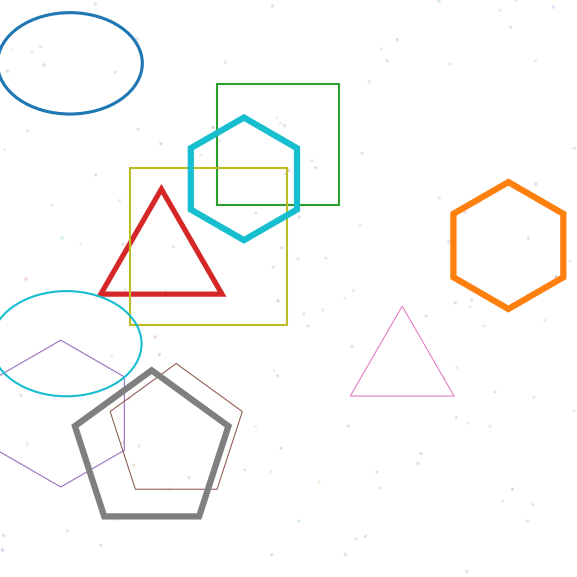[{"shape": "oval", "thickness": 1.5, "radius": 0.63, "center": [0.121, 0.889]}, {"shape": "hexagon", "thickness": 3, "radius": 0.55, "center": [0.88, 0.574]}, {"shape": "square", "thickness": 1, "radius": 0.53, "center": [0.481, 0.749]}, {"shape": "triangle", "thickness": 2.5, "radius": 0.61, "center": [0.279, 0.55]}, {"shape": "hexagon", "thickness": 0.5, "radius": 0.64, "center": [0.105, 0.283]}, {"shape": "pentagon", "thickness": 0.5, "radius": 0.6, "center": [0.305, 0.249]}, {"shape": "triangle", "thickness": 0.5, "radius": 0.52, "center": [0.696, 0.365]}, {"shape": "pentagon", "thickness": 3, "radius": 0.7, "center": [0.263, 0.218]}, {"shape": "square", "thickness": 1, "radius": 0.68, "center": [0.361, 0.572]}, {"shape": "hexagon", "thickness": 3, "radius": 0.53, "center": [0.422, 0.689]}, {"shape": "oval", "thickness": 1, "radius": 0.65, "center": [0.115, 0.404]}]